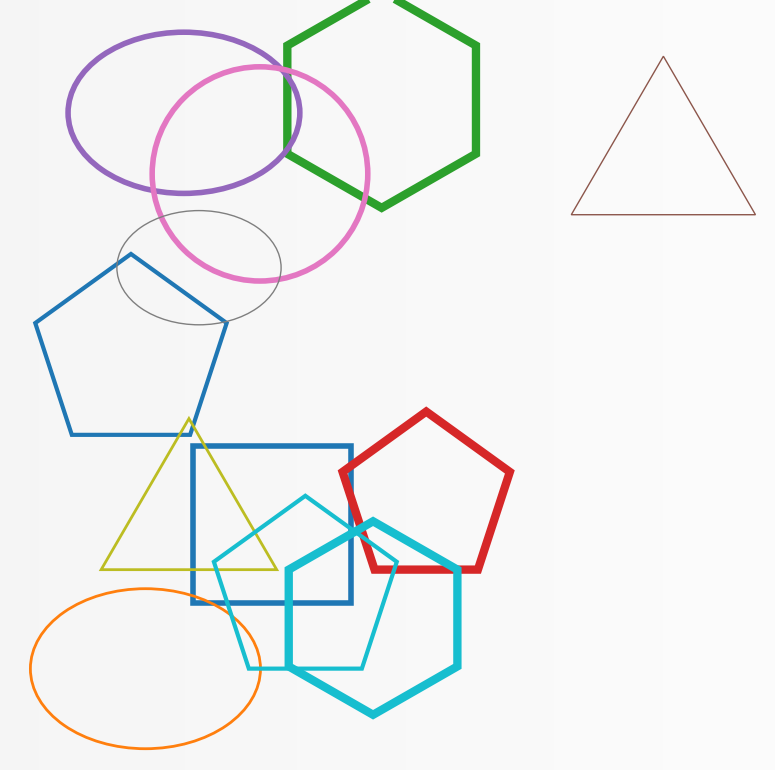[{"shape": "square", "thickness": 2, "radius": 0.51, "center": [0.351, 0.319]}, {"shape": "pentagon", "thickness": 1.5, "radius": 0.65, "center": [0.169, 0.54]}, {"shape": "oval", "thickness": 1, "radius": 0.74, "center": [0.188, 0.132]}, {"shape": "hexagon", "thickness": 3, "radius": 0.7, "center": [0.492, 0.871]}, {"shape": "pentagon", "thickness": 3, "radius": 0.57, "center": [0.55, 0.352]}, {"shape": "oval", "thickness": 2, "radius": 0.75, "center": [0.237, 0.854]}, {"shape": "triangle", "thickness": 0.5, "radius": 0.69, "center": [0.856, 0.79]}, {"shape": "circle", "thickness": 2, "radius": 0.7, "center": [0.335, 0.774]}, {"shape": "oval", "thickness": 0.5, "radius": 0.53, "center": [0.257, 0.652]}, {"shape": "triangle", "thickness": 1, "radius": 0.65, "center": [0.244, 0.326]}, {"shape": "hexagon", "thickness": 3, "radius": 0.63, "center": [0.481, 0.197]}, {"shape": "pentagon", "thickness": 1.5, "radius": 0.62, "center": [0.394, 0.232]}]